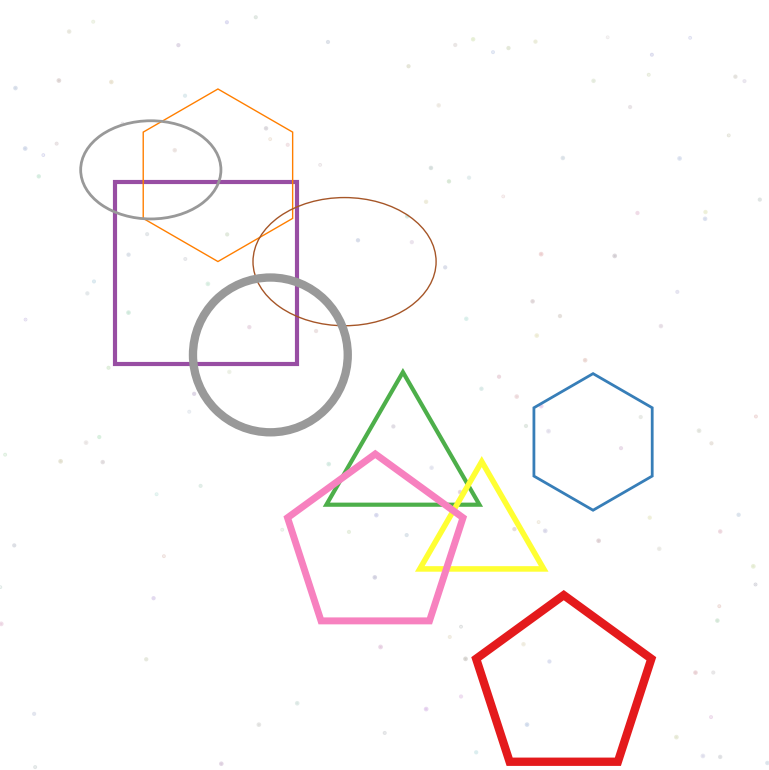[{"shape": "pentagon", "thickness": 3, "radius": 0.6, "center": [0.732, 0.107]}, {"shape": "hexagon", "thickness": 1, "radius": 0.44, "center": [0.77, 0.426]}, {"shape": "triangle", "thickness": 1.5, "radius": 0.57, "center": [0.523, 0.402]}, {"shape": "square", "thickness": 1.5, "radius": 0.59, "center": [0.267, 0.645]}, {"shape": "hexagon", "thickness": 0.5, "radius": 0.56, "center": [0.283, 0.772]}, {"shape": "triangle", "thickness": 2, "radius": 0.46, "center": [0.626, 0.308]}, {"shape": "oval", "thickness": 0.5, "radius": 0.59, "center": [0.447, 0.66]}, {"shape": "pentagon", "thickness": 2.5, "radius": 0.6, "center": [0.487, 0.291]}, {"shape": "oval", "thickness": 1, "radius": 0.46, "center": [0.196, 0.779]}, {"shape": "circle", "thickness": 3, "radius": 0.5, "center": [0.351, 0.539]}]